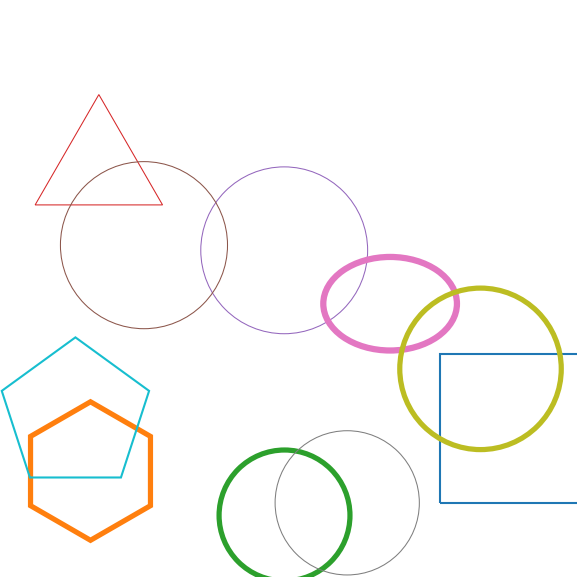[{"shape": "square", "thickness": 1, "radius": 0.65, "center": [0.891, 0.257]}, {"shape": "hexagon", "thickness": 2.5, "radius": 0.6, "center": [0.157, 0.183]}, {"shape": "circle", "thickness": 2.5, "radius": 0.57, "center": [0.493, 0.107]}, {"shape": "triangle", "thickness": 0.5, "radius": 0.64, "center": [0.171, 0.708]}, {"shape": "circle", "thickness": 0.5, "radius": 0.72, "center": [0.492, 0.566]}, {"shape": "circle", "thickness": 0.5, "radius": 0.72, "center": [0.249, 0.575]}, {"shape": "oval", "thickness": 3, "radius": 0.58, "center": [0.676, 0.473]}, {"shape": "circle", "thickness": 0.5, "radius": 0.62, "center": [0.601, 0.128]}, {"shape": "circle", "thickness": 2.5, "radius": 0.7, "center": [0.832, 0.36]}, {"shape": "pentagon", "thickness": 1, "radius": 0.67, "center": [0.131, 0.281]}]